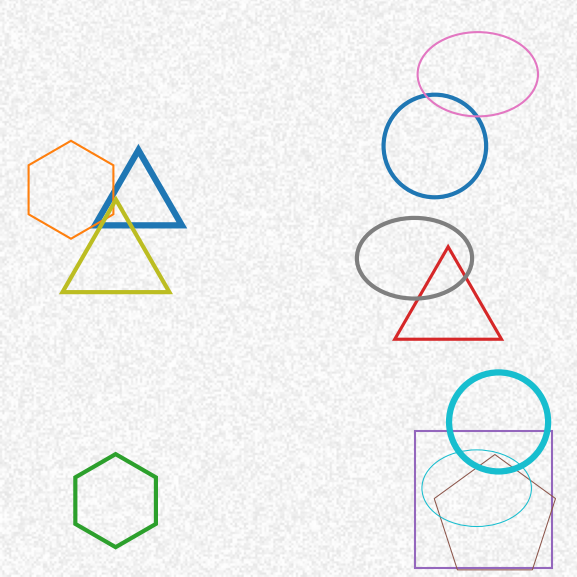[{"shape": "triangle", "thickness": 3, "radius": 0.43, "center": [0.24, 0.652]}, {"shape": "circle", "thickness": 2, "radius": 0.44, "center": [0.753, 0.746]}, {"shape": "hexagon", "thickness": 1, "radius": 0.42, "center": [0.123, 0.671]}, {"shape": "hexagon", "thickness": 2, "radius": 0.4, "center": [0.2, 0.132]}, {"shape": "triangle", "thickness": 1.5, "radius": 0.53, "center": [0.776, 0.465]}, {"shape": "square", "thickness": 1, "radius": 0.59, "center": [0.837, 0.134]}, {"shape": "pentagon", "thickness": 0.5, "radius": 0.55, "center": [0.857, 0.102]}, {"shape": "oval", "thickness": 1, "radius": 0.52, "center": [0.827, 0.871]}, {"shape": "oval", "thickness": 2, "radius": 0.5, "center": [0.718, 0.552]}, {"shape": "triangle", "thickness": 2, "radius": 0.53, "center": [0.201, 0.547]}, {"shape": "circle", "thickness": 3, "radius": 0.43, "center": [0.863, 0.269]}, {"shape": "oval", "thickness": 0.5, "radius": 0.47, "center": [0.825, 0.154]}]